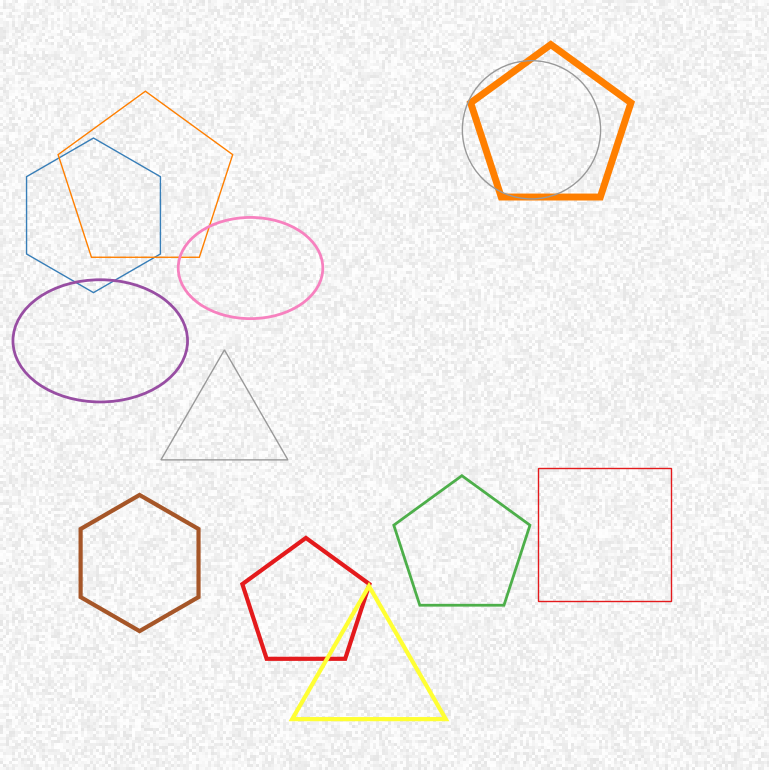[{"shape": "pentagon", "thickness": 1.5, "radius": 0.43, "center": [0.397, 0.215]}, {"shape": "square", "thickness": 0.5, "radius": 0.43, "center": [0.786, 0.305]}, {"shape": "hexagon", "thickness": 0.5, "radius": 0.5, "center": [0.121, 0.72]}, {"shape": "pentagon", "thickness": 1, "radius": 0.46, "center": [0.6, 0.289]}, {"shape": "oval", "thickness": 1, "radius": 0.57, "center": [0.13, 0.557]}, {"shape": "pentagon", "thickness": 0.5, "radius": 0.6, "center": [0.189, 0.762]}, {"shape": "pentagon", "thickness": 2.5, "radius": 0.55, "center": [0.715, 0.833]}, {"shape": "triangle", "thickness": 1.5, "radius": 0.58, "center": [0.479, 0.124]}, {"shape": "hexagon", "thickness": 1.5, "radius": 0.44, "center": [0.181, 0.269]}, {"shape": "oval", "thickness": 1, "radius": 0.47, "center": [0.325, 0.652]}, {"shape": "circle", "thickness": 0.5, "radius": 0.45, "center": [0.69, 0.831]}, {"shape": "triangle", "thickness": 0.5, "radius": 0.48, "center": [0.291, 0.45]}]